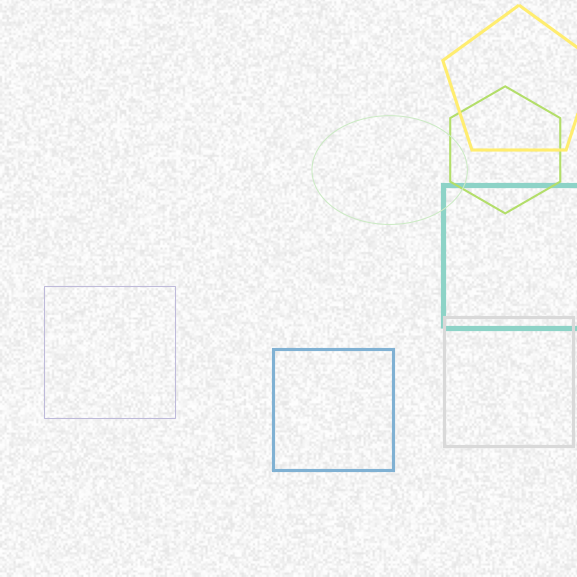[{"shape": "square", "thickness": 2.5, "radius": 0.62, "center": [0.891, 0.555]}, {"shape": "square", "thickness": 0.5, "radius": 0.57, "center": [0.19, 0.39]}, {"shape": "square", "thickness": 1.5, "radius": 0.52, "center": [0.577, 0.291]}, {"shape": "hexagon", "thickness": 1, "radius": 0.55, "center": [0.875, 0.74]}, {"shape": "square", "thickness": 1.5, "radius": 0.56, "center": [0.88, 0.339]}, {"shape": "oval", "thickness": 0.5, "radius": 0.67, "center": [0.675, 0.705]}, {"shape": "pentagon", "thickness": 1.5, "radius": 0.69, "center": [0.899, 0.852]}]